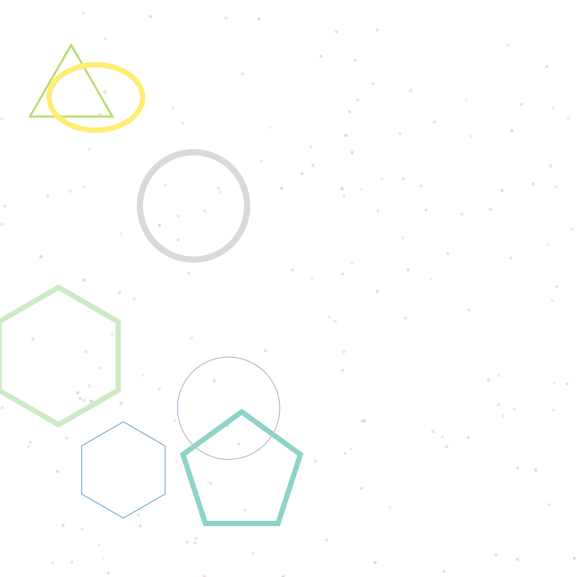[{"shape": "pentagon", "thickness": 2.5, "radius": 0.53, "center": [0.419, 0.179]}, {"shape": "circle", "thickness": 0.5, "radius": 0.44, "center": [0.396, 0.292]}, {"shape": "hexagon", "thickness": 0.5, "radius": 0.42, "center": [0.214, 0.185]}, {"shape": "triangle", "thickness": 1, "radius": 0.41, "center": [0.123, 0.839]}, {"shape": "circle", "thickness": 3, "radius": 0.46, "center": [0.335, 0.643]}, {"shape": "hexagon", "thickness": 2.5, "radius": 0.59, "center": [0.101, 0.383]}, {"shape": "oval", "thickness": 2.5, "radius": 0.4, "center": [0.166, 0.83]}]